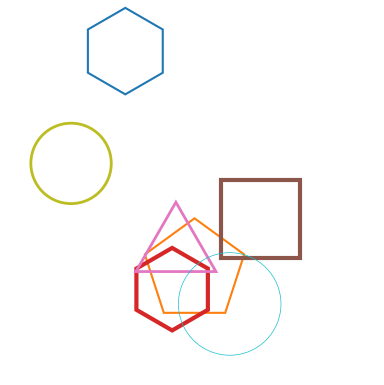[{"shape": "hexagon", "thickness": 1.5, "radius": 0.56, "center": [0.326, 0.867]}, {"shape": "pentagon", "thickness": 1.5, "radius": 0.68, "center": [0.505, 0.297]}, {"shape": "hexagon", "thickness": 3, "radius": 0.54, "center": [0.447, 0.249]}, {"shape": "square", "thickness": 3, "radius": 0.51, "center": [0.677, 0.431]}, {"shape": "triangle", "thickness": 2, "radius": 0.6, "center": [0.457, 0.355]}, {"shape": "circle", "thickness": 2, "radius": 0.52, "center": [0.185, 0.576]}, {"shape": "circle", "thickness": 0.5, "radius": 0.67, "center": [0.597, 0.211]}]